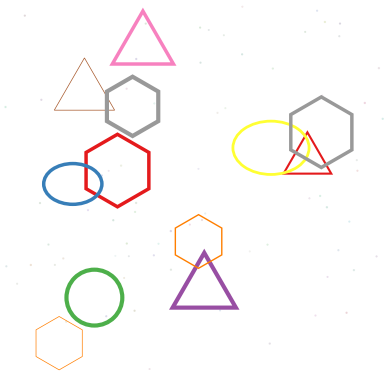[{"shape": "hexagon", "thickness": 2.5, "radius": 0.47, "center": [0.305, 0.557]}, {"shape": "triangle", "thickness": 1.5, "radius": 0.36, "center": [0.798, 0.585]}, {"shape": "oval", "thickness": 2.5, "radius": 0.38, "center": [0.189, 0.522]}, {"shape": "circle", "thickness": 3, "radius": 0.36, "center": [0.245, 0.227]}, {"shape": "triangle", "thickness": 3, "radius": 0.47, "center": [0.531, 0.248]}, {"shape": "hexagon", "thickness": 0.5, "radius": 0.35, "center": [0.154, 0.109]}, {"shape": "hexagon", "thickness": 1, "radius": 0.35, "center": [0.516, 0.373]}, {"shape": "oval", "thickness": 2, "radius": 0.49, "center": [0.704, 0.616]}, {"shape": "triangle", "thickness": 0.5, "radius": 0.45, "center": [0.219, 0.759]}, {"shape": "triangle", "thickness": 2.5, "radius": 0.46, "center": [0.371, 0.88]}, {"shape": "hexagon", "thickness": 2.5, "radius": 0.46, "center": [0.835, 0.657]}, {"shape": "hexagon", "thickness": 3, "radius": 0.39, "center": [0.344, 0.724]}]